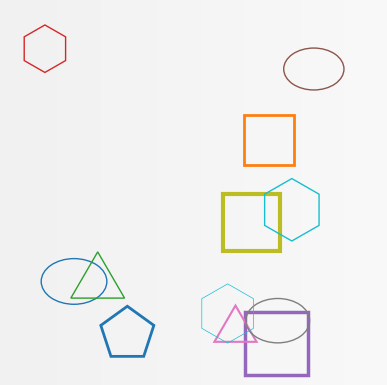[{"shape": "oval", "thickness": 1, "radius": 0.42, "center": [0.191, 0.269]}, {"shape": "pentagon", "thickness": 2, "radius": 0.36, "center": [0.329, 0.133]}, {"shape": "square", "thickness": 2, "radius": 0.33, "center": [0.694, 0.636]}, {"shape": "triangle", "thickness": 1, "radius": 0.4, "center": [0.252, 0.266]}, {"shape": "hexagon", "thickness": 1, "radius": 0.31, "center": [0.116, 0.873]}, {"shape": "square", "thickness": 2.5, "radius": 0.41, "center": [0.714, 0.108]}, {"shape": "oval", "thickness": 1, "radius": 0.39, "center": [0.81, 0.821]}, {"shape": "triangle", "thickness": 1.5, "radius": 0.31, "center": [0.608, 0.144]}, {"shape": "oval", "thickness": 1, "radius": 0.41, "center": [0.717, 0.167]}, {"shape": "square", "thickness": 3, "radius": 0.37, "center": [0.65, 0.423]}, {"shape": "hexagon", "thickness": 1, "radius": 0.41, "center": [0.753, 0.455]}, {"shape": "hexagon", "thickness": 0.5, "radius": 0.38, "center": [0.587, 0.186]}]